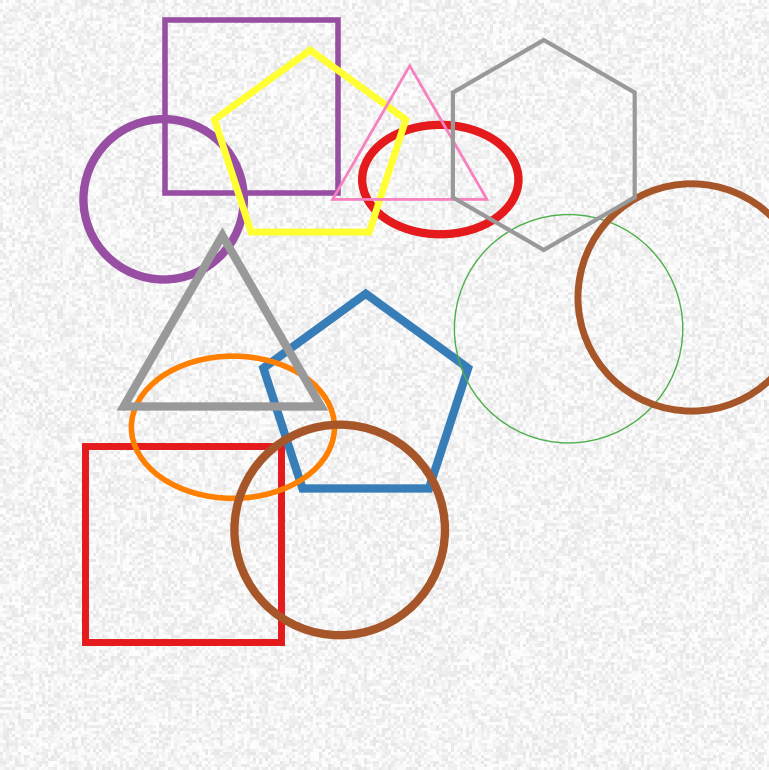[{"shape": "square", "thickness": 2.5, "radius": 0.64, "center": [0.237, 0.293]}, {"shape": "oval", "thickness": 3, "radius": 0.51, "center": [0.572, 0.767]}, {"shape": "pentagon", "thickness": 3, "radius": 0.7, "center": [0.475, 0.479]}, {"shape": "circle", "thickness": 0.5, "radius": 0.74, "center": [0.738, 0.573]}, {"shape": "square", "thickness": 2, "radius": 0.56, "center": [0.327, 0.862]}, {"shape": "circle", "thickness": 3, "radius": 0.52, "center": [0.213, 0.741]}, {"shape": "oval", "thickness": 2, "radius": 0.66, "center": [0.303, 0.445]}, {"shape": "pentagon", "thickness": 2.5, "radius": 0.65, "center": [0.403, 0.804]}, {"shape": "circle", "thickness": 3, "radius": 0.68, "center": [0.441, 0.312]}, {"shape": "circle", "thickness": 2.5, "radius": 0.74, "center": [0.898, 0.614]}, {"shape": "triangle", "thickness": 1, "radius": 0.58, "center": [0.532, 0.799]}, {"shape": "hexagon", "thickness": 1.5, "radius": 0.68, "center": [0.706, 0.812]}, {"shape": "triangle", "thickness": 3, "radius": 0.74, "center": [0.289, 0.546]}]